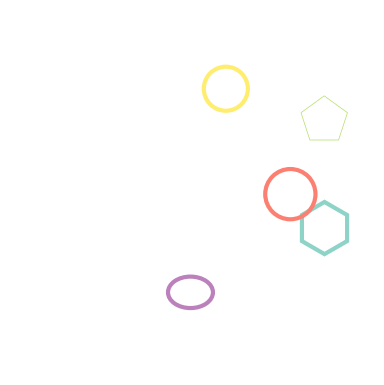[{"shape": "hexagon", "thickness": 3, "radius": 0.34, "center": [0.843, 0.408]}, {"shape": "circle", "thickness": 3, "radius": 0.33, "center": [0.754, 0.496]}, {"shape": "pentagon", "thickness": 0.5, "radius": 0.32, "center": [0.842, 0.688]}, {"shape": "oval", "thickness": 3, "radius": 0.29, "center": [0.495, 0.241]}, {"shape": "circle", "thickness": 3, "radius": 0.29, "center": [0.587, 0.77]}]